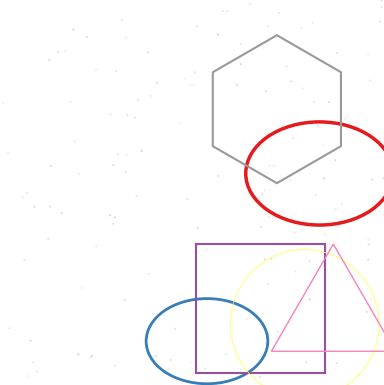[{"shape": "oval", "thickness": 2.5, "radius": 0.96, "center": [0.83, 0.549]}, {"shape": "oval", "thickness": 2, "radius": 0.79, "center": [0.538, 0.114]}, {"shape": "square", "thickness": 1.5, "radius": 0.84, "center": [0.677, 0.198]}, {"shape": "circle", "thickness": 0.5, "radius": 0.97, "center": [0.792, 0.158]}, {"shape": "triangle", "thickness": 1, "radius": 0.93, "center": [0.866, 0.18]}, {"shape": "hexagon", "thickness": 1.5, "radius": 0.96, "center": [0.719, 0.716]}]